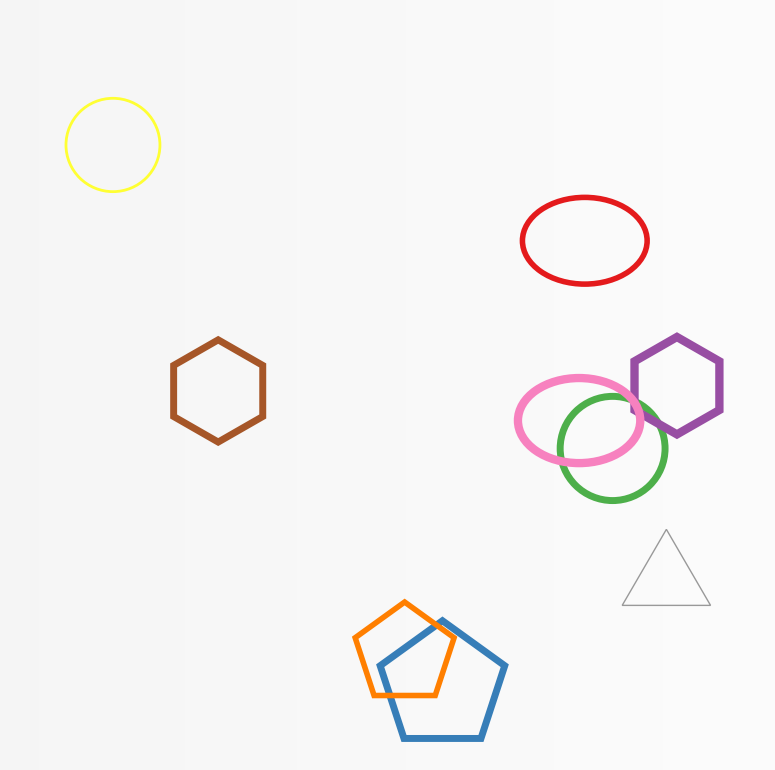[{"shape": "oval", "thickness": 2, "radius": 0.4, "center": [0.755, 0.687]}, {"shape": "pentagon", "thickness": 2.5, "radius": 0.42, "center": [0.571, 0.109]}, {"shape": "circle", "thickness": 2.5, "radius": 0.34, "center": [0.79, 0.418]}, {"shape": "hexagon", "thickness": 3, "radius": 0.32, "center": [0.873, 0.499]}, {"shape": "pentagon", "thickness": 2, "radius": 0.34, "center": [0.522, 0.151]}, {"shape": "circle", "thickness": 1, "radius": 0.3, "center": [0.146, 0.812]}, {"shape": "hexagon", "thickness": 2.5, "radius": 0.33, "center": [0.282, 0.492]}, {"shape": "oval", "thickness": 3, "radius": 0.39, "center": [0.747, 0.454]}, {"shape": "triangle", "thickness": 0.5, "radius": 0.33, "center": [0.86, 0.247]}]